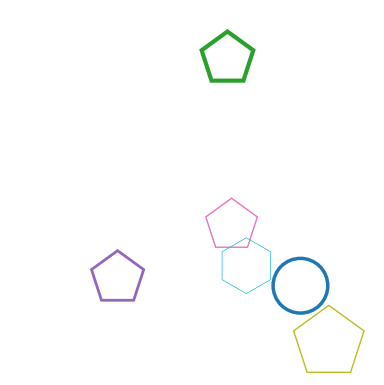[{"shape": "circle", "thickness": 2.5, "radius": 0.36, "center": [0.78, 0.258]}, {"shape": "pentagon", "thickness": 3, "radius": 0.35, "center": [0.591, 0.848]}, {"shape": "pentagon", "thickness": 2, "radius": 0.36, "center": [0.305, 0.278]}, {"shape": "pentagon", "thickness": 1, "radius": 0.35, "center": [0.602, 0.415]}, {"shape": "pentagon", "thickness": 1, "radius": 0.48, "center": [0.854, 0.111]}, {"shape": "hexagon", "thickness": 0.5, "radius": 0.36, "center": [0.64, 0.31]}]